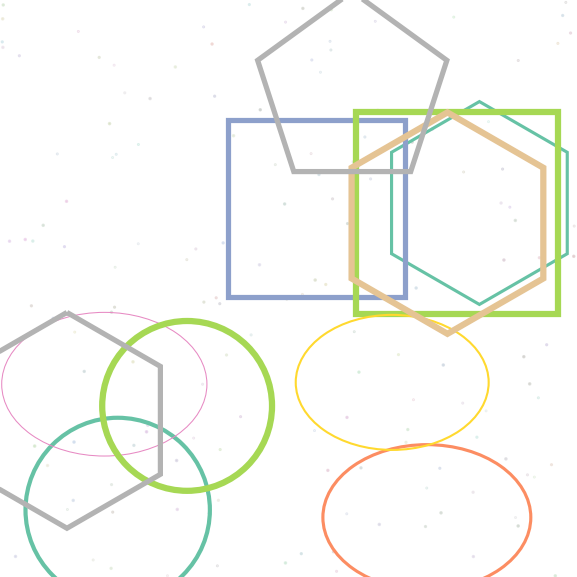[{"shape": "hexagon", "thickness": 1.5, "radius": 0.88, "center": [0.83, 0.648]}, {"shape": "circle", "thickness": 2, "radius": 0.8, "center": [0.204, 0.116]}, {"shape": "oval", "thickness": 1.5, "radius": 0.9, "center": [0.739, 0.103]}, {"shape": "square", "thickness": 2.5, "radius": 0.76, "center": [0.548, 0.638]}, {"shape": "oval", "thickness": 0.5, "radius": 0.89, "center": [0.181, 0.334]}, {"shape": "circle", "thickness": 3, "radius": 0.74, "center": [0.324, 0.296]}, {"shape": "square", "thickness": 3, "radius": 0.87, "center": [0.792, 0.631]}, {"shape": "oval", "thickness": 1, "radius": 0.84, "center": [0.679, 0.337]}, {"shape": "hexagon", "thickness": 3, "radius": 0.96, "center": [0.775, 0.613]}, {"shape": "hexagon", "thickness": 2.5, "radius": 0.93, "center": [0.116, 0.271]}, {"shape": "pentagon", "thickness": 2.5, "radius": 0.86, "center": [0.61, 0.841]}]